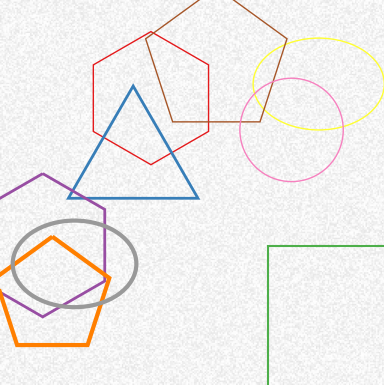[{"shape": "hexagon", "thickness": 1, "radius": 0.86, "center": [0.392, 0.745]}, {"shape": "triangle", "thickness": 2, "radius": 0.97, "center": [0.346, 0.582]}, {"shape": "square", "thickness": 1.5, "radius": 0.94, "center": [0.885, 0.173]}, {"shape": "hexagon", "thickness": 2, "radius": 0.93, "center": [0.111, 0.363]}, {"shape": "pentagon", "thickness": 3, "radius": 0.78, "center": [0.136, 0.23]}, {"shape": "oval", "thickness": 1, "radius": 0.85, "center": [0.828, 0.782]}, {"shape": "pentagon", "thickness": 1, "radius": 0.97, "center": [0.562, 0.84]}, {"shape": "circle", "thickness": 1, "radius": 0.67, "center": [0.757, 0.663]}, {"shape": "oval", "thickness": 3, "radius": 0.8, "center": [0.194, 0.315]}]